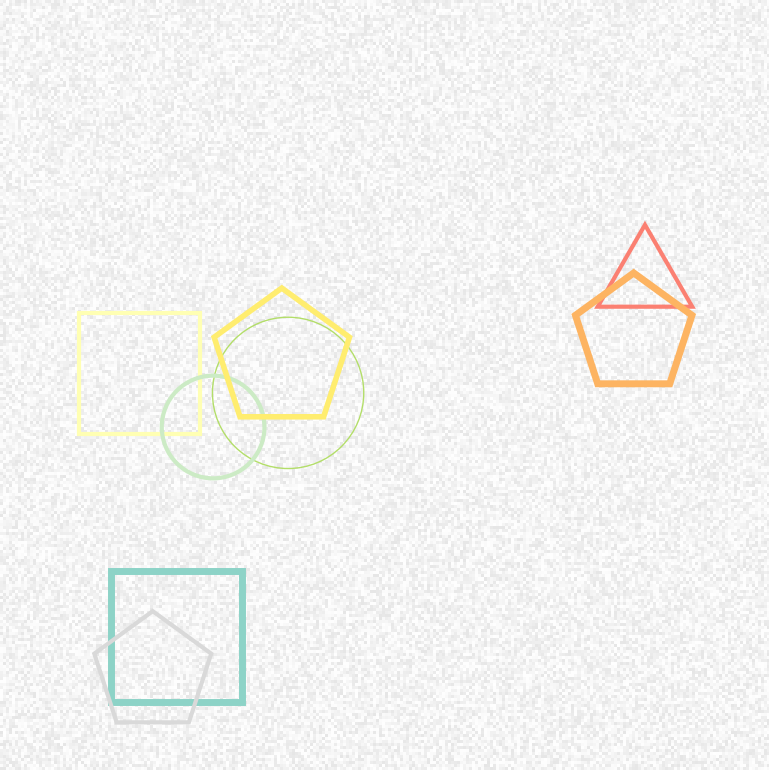[{"shape": "square", "thickness": 2.5, "radius": 0.42, "center": [0.229, 0.173]}, {"shape": "square", "thickness": 1.5, "radius": 0.39, "center": [0.181, 0.514]}, {"shape": "triangle", "thickness": 1.5, "radius": 0.35, "center": [0.838, 0.637]}, {"shape": "pentagon", "thickness": 2.5, "radius": 0.4, "center": [0.823, 0.566]}, {"shape": "circle", "thickness": 0.5, "radius": 0.49, "center": [0.374, 0.49]}, {"shape": "pentagon", "thickness": 1.5, "radius": 0.4, "center": [0.198, 0.126]}, {"shape": "circle", "thickness": 1.5, "radius": 0.33, "center": [0.277, 0.445]}, {"shape": "pentagon", "thickness": 2, "radius": 0.46, "center": [0.366, 0.533]}]